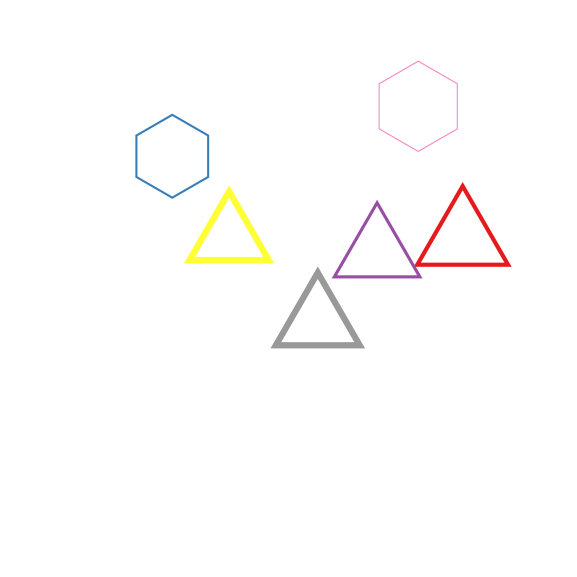[{"shape": "triangle", "thickness": 2, "radius": 0.45, "center": [0.801, 0.586]}, {"shape": "hexagon", "thickness": 1, "radius": 0.36, "center": [0.298, 0.729]}, {"shape": "triangle", "thickness": 1.5, "radius": 0.43, "center": [0.653, 0.562]}, {"shape": "triangle", "thickness": 3, "radius": 0.4, "center": [0.397, 0.588]}, {"shape": "hexagon", "thickness": 0.5, "radius": 0.39, "center": [0.724, 0.815]}, {"shape": "triangle", "thickness": 3, "radius": 0.42, "center": [0.55, 0.443]}]